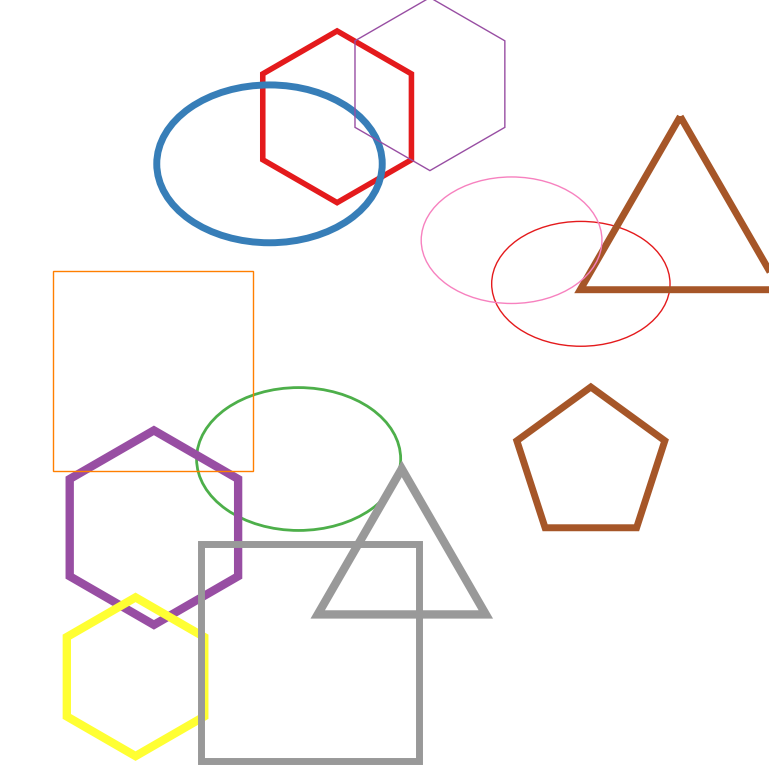[{"shape": "hexagon", "thickness": 2, "radius": 0.56, "center": [0.438, 0.848]}, {"shape": "oval", "thickness": 0.5, "radius": 0.58, "center": [0.754, 0.631]}, {"shape": "oval", "thickness": 2.5, "radius": 0.73, "center": [0.35, 0.787]}, {"shape": "oval", "thickness": 1, "radius": 0.66, "center": [0.388, 0.404]}, {"shape": "hexagon", "thickness": 0.5, "radius": 0.56, "center": [0.558, 0.891]}, {"shape": "hexagon", "thickness": 3, "radius": 0.63, "center": [0.2, 0.315]}, {"shape": "square", "thickness": 0.5, "radius": 0.65, "center": [0.199, 0.518]}, {"shape": "hexagon", "thickness": 3, "radius": 0.52, "center": [0.176, 0.121]}, {"shape": "pentagon", "thickness": 2.5, "radius": 0.51, "center": [0.767, 0.396]}, {"shape": "triangle", "thickness": 2.5, "radius": 0.75, "center": [0.883, 0.699]}, {"shape": "oval", "thickness": 0.5, "radius": 0.59, "center": [0.664, 0.688]}, {"shape": "square", "thickness": 2.5, "radius": 0.71, "center": [0.403, 0.152]}, {"shape": "triangle", "thickness": 3, "radius": 0.63, "center": [0.522, 0.265]}]